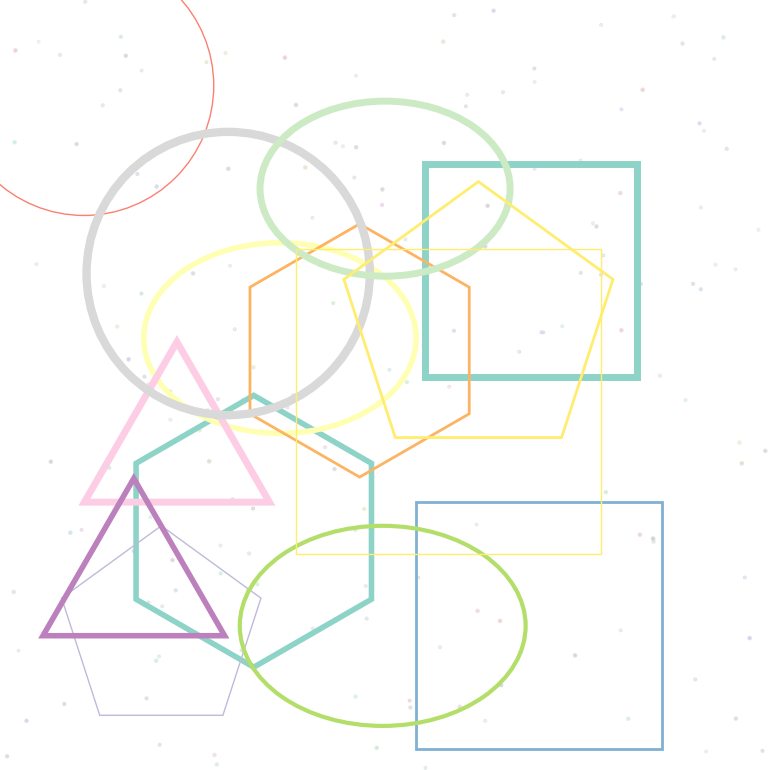[{"shape": "square", "thickness": 2.5, "radius": 0.69, "center": [0.69, 0.649]}, {"shape": "hexagon", "thickness": 2, "radius": 0.88, "center": [0.33, 0.31]}, {"shape": "oval", "thickness": 2, "radius": 0.88, "center": [0.364, 0.561]}, {"shape": "pentagon", "thickness": 0.5, "radius": 0.68, "center": [0.209, 0.181]}, {"shape": "circle", "thickness": 0.5, "radius": 0.84, "center": [0.109, 0.889]}, {"shape": "square", "thickness": 1, "radius": 0.8, "center": [0.7, 0.188]}, {"shape": "hexagon", "thickness": 1, "radius": 0.82, "center": [0.467, 0.545]}, {"shape": "oval", "thickness": 1.5, "radius": 0.93, "center": [0.497, 0.187]}, {"shape": "triangle", "thickness": 2.5, "radius": 0.69, "center": [0.23, 0.417]}, {"shape": "circle", "thickness": 3, "radius": 0.92, "center": [0.296, 0.645]}, {"shape": "triangle", "thickness": 2, "radius": 0.68, "center": [0.174, 0.242]}, {"shape": "oval", "thickness": 2.5, "radius": 0.81, "center": [0.5, 0.755]}, {"shape": "pentagon", "thickness": 1, "radius": 0.92, "center": [0.621, 0.58]}, {"shape": "square", "thickness": 0.5, "radius": 0.99, "center": [0.582, 0.479]}]